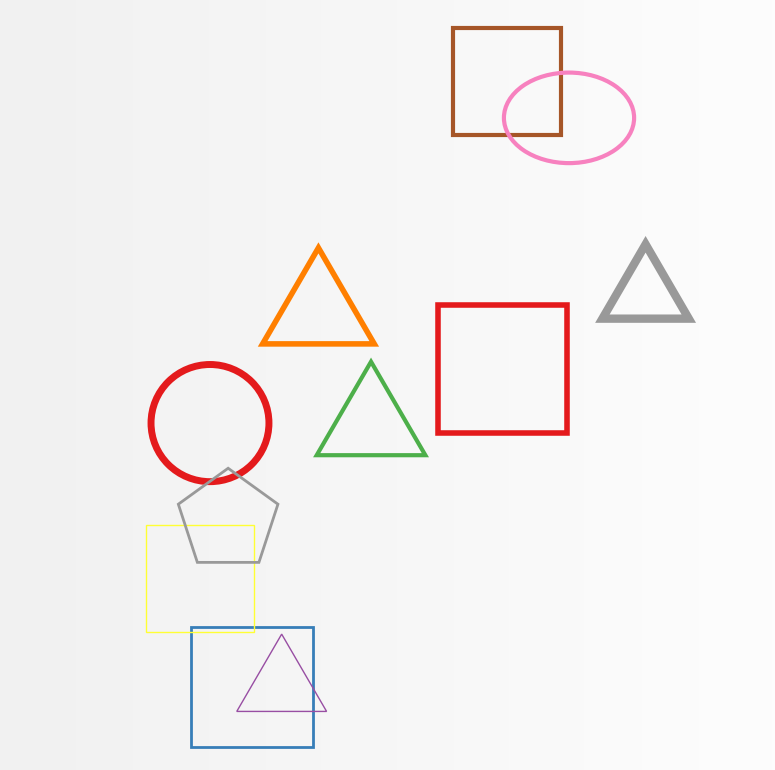[{"shape": "circle", "thickness": 2.5, "radius": 0.38, "center": [0.271, 0.451]}, {"shape": "square", "thickness": 2, "radius": 0.42, "center": [0.649, 0.521]}, {"shape": "square", "thickness": 1, "radius": 0.39, "center": [0.325, 0.108]}, {"shape": "triangle", "thickness": 1.5, "radius": 0.4, "center": [0.479, 0.449]}, {"shape": "triangle", "thickness": 0.5, "radius": 0.33, "center": [0.363, 0.11]}, {"shape": "triangle", "thickness": 2, "radius": 0.42, "center": [0.411, 0.595]}, {"shape": "square", "thickness": 0.5, "radius": 0.35, "center": [0.258, 0.249]}, {"shape": "square", "thickness": 1.5, "radius": 0.35, "center": [0.654, 0.894]}, {"shape": "oval", "thickness": 1.5, "radius": 0.42, "center": [0.734, 0.847]}, {"shape": "triangle", "thickness": 3, "radius": 0.32, "center": [0.833, 0.618]}, {"shape": "pentagon", "thickness": 1, "radius": 0.34, "center": [0.294, 0.324]}]